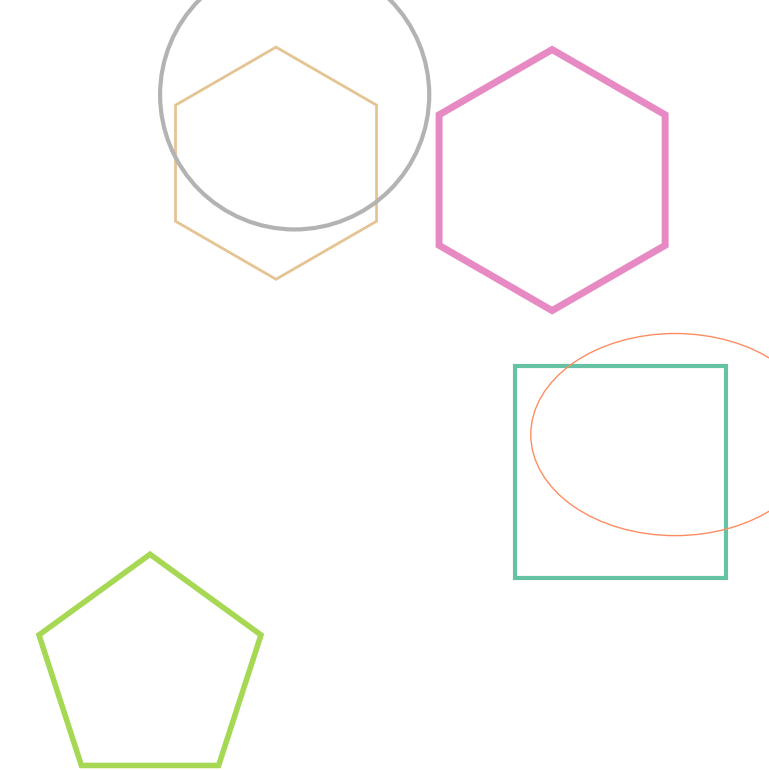[{"shape": "square", "thickness": 1.5, "radius": 0.69, "center": [0.806, 0.387]}, {"shape": "oval", "thickness": 0.5, "radius": 0.94, "center": [0.877, 0.436]}, {"shape": "hexagon", "thickness": 2.5, "radius": 0.85, "center": [0.717, 0.766]}, {"shape": "pentagon", "thickness": 2, "radius": 0.76, "center": [0.195, 0.129]}, {"shape": "hexagon", "thickness": 1, "radius": 0.75, "center": [0.358, 0.788]}, {"shape": "circle", "thickness": 1.5, "radius": 0.87, "center": [0.383, 0.877]}]